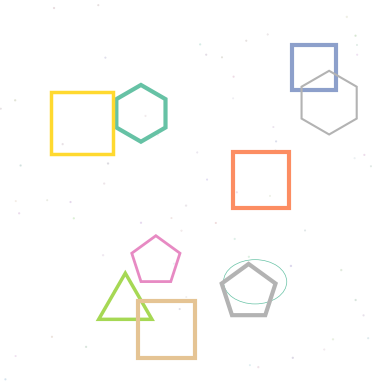[{"shape": "oval", "thickness": 0.5, "radius": 0.41, "center": [0.663, 0.268]}, {"shape": "hexagon", "thickness": 3, "radius": 0.37, "center": [0.366, 0.706]}, {"shape": "square", "thickness": 3, "radius": 0.36, "center": [0.678, 0.533]}, {"shape": "square", "thickness": 3, "radius": 0.29, "center": [0.816, 0.825]}, {"shape": "pentagon", "thickness": 2, "radius": 0.33, "center": [0.405, 0.322]}, {"shape": "triangle", "thickness": 2.5, "radius": 0.4, "center": [0.325, 0.21]}, {"shape": "square", "thickness": 2.5, "radius": 0.4, "center": [0.214, 0.68]}, {"shape": "square", "thickness": 3, "radius": 0.37, "center": [0.431, 0.145]}, {"shape": "pentagon", "thickness": 3, "radius": 0.37, "center": [0.646, 0.241]}, {"shape": "hexagon", "thickness": 1.5, "radius": 0.41, "center": [0.855, 0.733]}]